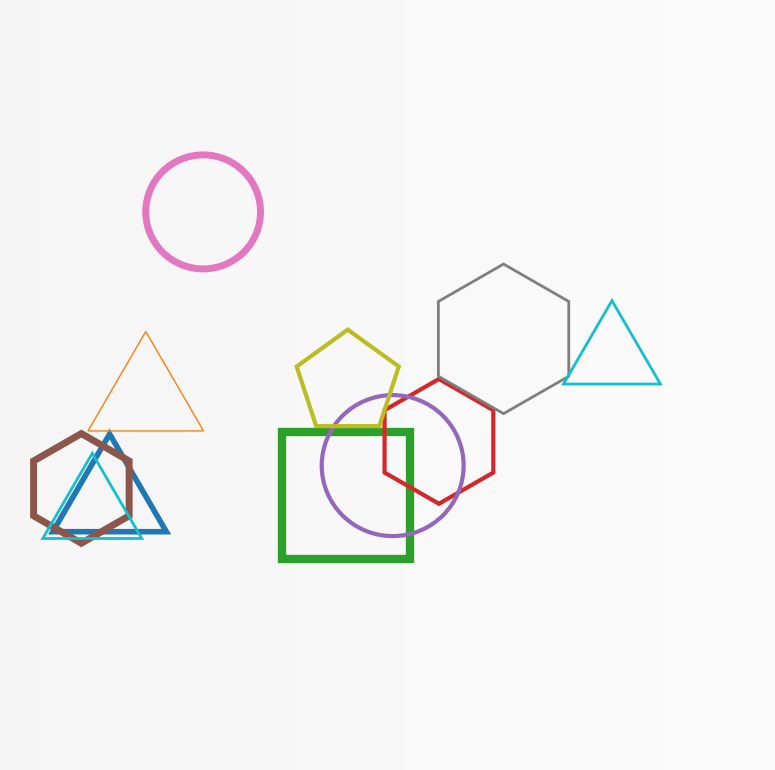[{"shape": "triangle", "thickness": 2, "radius": 0.42, "center": [0.141, 0.352]}, {"shape": "triangle", "thickness": 0.5, "radius": 0.43, "center": [0.188, 0.483]}, {"shape": "square", "thickness": 3, "radius": 0.41, "center": [0.446, 0.356]}, {"shape": "hexagon", "thickness": 1.5, "radius": 0.41, "center": [0.566, 0.427]}, {"shape": "circle", "thickness": 1.5, "radius": 0.46, "center": [0.507, 0.395]}, {"shape": "hexagon", "thickness": 2.5, "radius": 0.36, "center": [0.105, 0.366]}, {"shape": "circle", "thickness": 2.5, "radius": 0.37, "center": [0.262, 0.725]}, {"shape": "hexagon", "thickness": 1, "radius": 0.49, "center": [0.65, 0.56]}, {"shape": "pentagon", "thickness": 1.5, "radius": 0.35, "center": [0.449, 0.503]}, {"shape": "triangle", "thickness": 1, "radius": 0.36, "center": [0.79, 0.537]}, {"shape": "triangle", "thickness": 1, "radius": 0.37, "center": [0.119, 0.338]}]